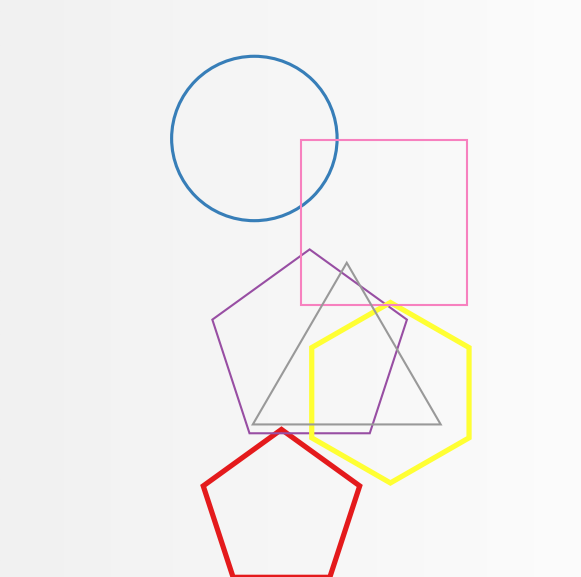[{"shape": "pentagon", "thickness": 2.5, "radius": 0.71, "center": [0.484, 0.114]}, {"shape": "circle", "thickness": 1.5, "radius": 0.71, "center": [0.438, 0.759]}, {"shape": "pentagon", "thickness": 1, "radius": 0.88, "center": [0.533, 0.391]}, {"shape": "hexagon", "thickness": 2.5, "radius": 0.78, "center": [0.672, 0.319]}, {"shape": "square", "thickness": 1, "radius": 0.71, "center": [0.66, 0.614]}, {"shape": "triangle", "thickness": 1, "radius": 0.93, "center": [0.597, 0.357]}]